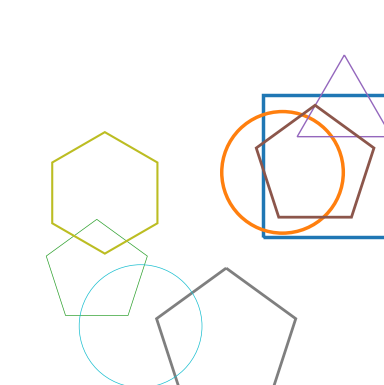[{"shape": "square", "thickness": 2.5, "radius": 0.92, "center": [0.868, 0.568]}, {"shape": "circle", "thickness": 2.5, "radius": 0.79, "center": [0.734, 0.552]}, {"shape": "pentagon", "thickness": 0.5, "radius": 0.69, "center": [0.251, 0.292]}, {"shape": "triangle", "thickness": 1, "radius": 0.71, "center": [0.894, 0.716]}, {"shape": "pentagon", "thickness": 2, "radius": 0.8, "center": [0.818, 0.566]}, {"shape": "pentagon", "thickness": 2, "radius": 0.95, "center": [0.587, 0.114]}, {"shape": "hexagon", "thickness": 1.5, "radius": 0.79, "center": [0.272, 0.499]}, {"shape": "circle", "thickness": 0.5, "radius": 0.8, "center": [0.365, 0.153]}]